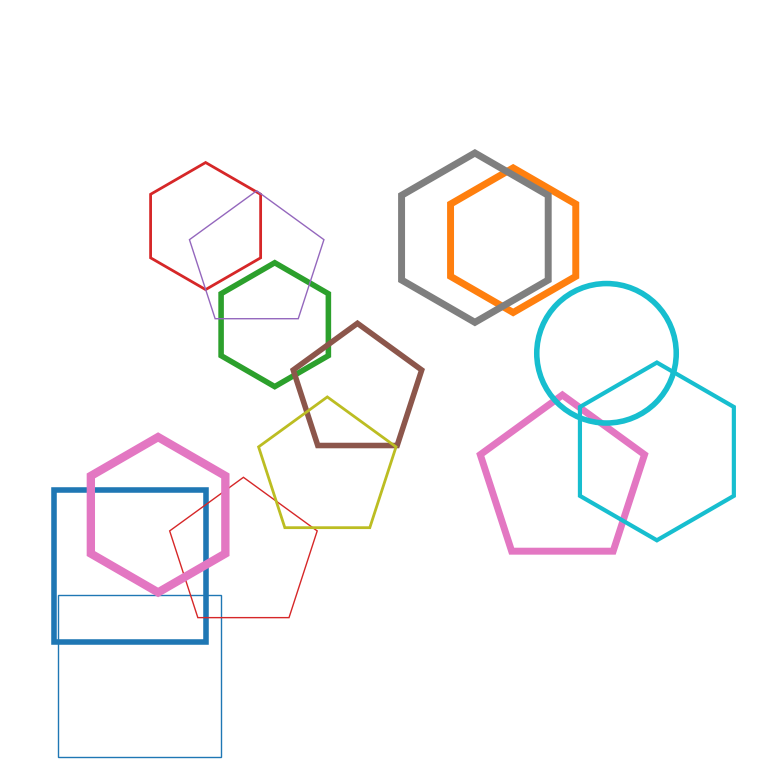[{"shape": "square", "thickness": 0.5, "radius": 0.53, "center": [0.181, 0.122]}, {"shape": "square", "thickness": 2, "radius": 0.49, "center": [0.169, 0.265]}, {"shape": "hexagon", "thickness": 2.5, "radius": 0.47, "center": [0.666, 0.688]}, {"shape": "hexagon", "thickness": 2, "radius": 0.4, "center": [0.357, 0.578]}, {"shape": "hexagon", "thickness": 1, "radius": 0.41, "center": [0.267, 0.706]}, {"shape": "pentagon", "thickness": 0.5, "radius": 0.5, "center": [0.316, 0.279]}, {"shape": "pentagon", "thickness": 0.5, "radius": 0.46, "center": [0.333, 0.66]}, {"shape": "pentagon", "thickness": 2, "radius": 0.44, "center": [0.464, 0.492]}, {"shape": "pentagon", "thickness": 2.5, "radius": 0.56, "center": [0.73, 0.375]}, {"shape": "hexagon", "thickness": 3, "radius": 0.5, "center": [0.205, 0.332]}, {"shape": "hexagon", "thickness": 2.5, "radius": 0.55, "center": [0.617, 0.691]}, {"shape": "pentagon", "thickness": 1, "radius": 0.47, "center": [0.425, 0.391]}, {"shape": "hexagon", "thickness": 1.5, "radius": 0.58, "center": [0.853, 0.414]}, {"shape": "circle", "thickness": 2, "radius": 0.45, "center": [0.788, 0.541]}]